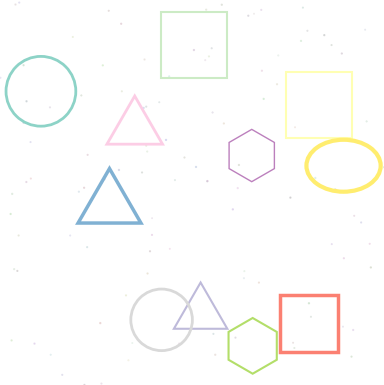[{"shape": "circle", "thickness": 2, "radius": 0.45, "center": [0.106, 0.763]}, {"shape": "square", "thickness": 1.5, "radius": 0.43, "center": [0.827, 0.727]}, {"shape": "triangle", "thickness": 1.5, "radius": 0.4, "center": [0.521, 0.186]}, {"shape": "square", "thickness": 2.5, "radius": 0.37, "center": [0.802, 0.16]}, {"shape": "triangle", "thickness": 2.5, "radius": 0.47, "center": [0.284, 0.468]}, {"shape": "hexagon", "thickness": 1.5, "radius": 0.36, "center": [0.656, 0.102]}, {"shape": "triangle", "thickness": 2, "radius": 0.42, "center": [0.35, 0.667]}, {"shape": "circle", "thickness": 2, "radius": 0.4, "center": [0.42, 0.169]}, {"shape": "hexagon", "thickness": 1, "radius": 0.34, "center": [0.654, 0.596]}, {"shape": "square", "thickness": 1.5, "radius": 0.43, "center": [0.503, 0.884]}, {"shape": "oval", "thickness": 3, "radius": 0.48, "center": [0.892, 0.57]}]